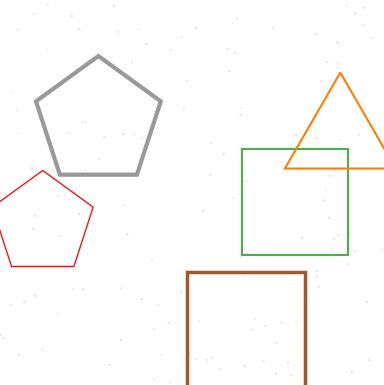[{"shape": "pentagon", "thickness": 1, "radius": 0.69, "center": [0.111, 0.419]}, {"shape": "square", "thickness": 1.5, "radius": 0.69, "center": [0.765, 0.474]}, {"shape": "triangle", "thickness": 1.5, "radius": 0.83, "center": [0.884, 0.645]}, {"shape": "square", "thickness": 2.5, "radius": 0.77, "center": [0.639, 0.14]}, {"shape": "pentagon", "thickness": 3, "radius": 0.85, "center": [0.256, 0.684]}]